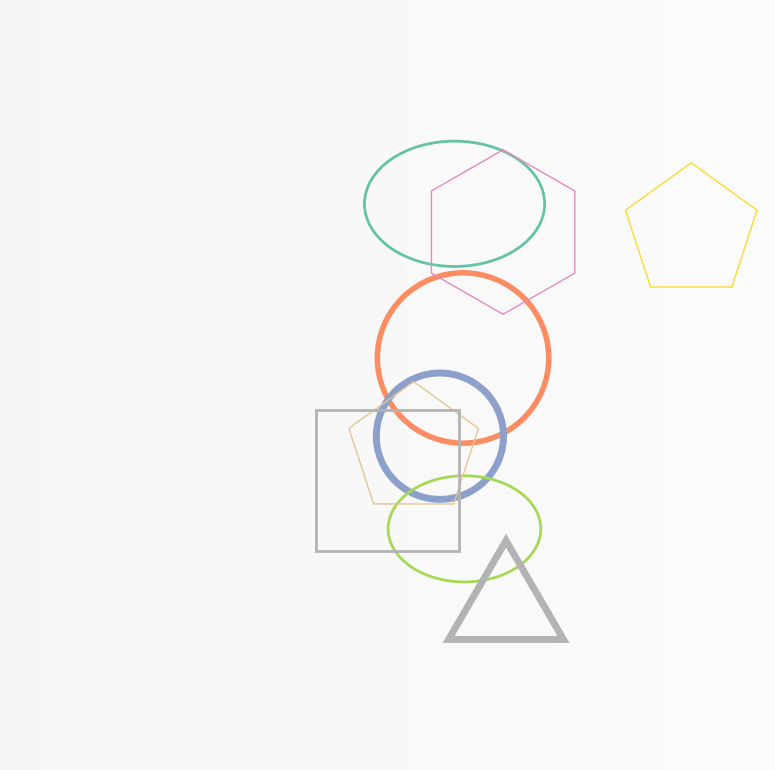[{"shape": "oval", "thickness": 1, "radius": 0.58, "center": [0.587, 0.735]}, {"shape": "circle", "thickness": 2, "radius": 0.55, "center": [0.598, 0.535]}, {"shape": "circle", "thickness": 2.5, "radius": 0.41, "center": [0.568, 0.434]}, {"shape": "hexagon", "thickness": 0.5, "radius": 0.53, "center": [0.649, 0.699]}, {"shape": "oval", "thickness": 1, "radius": 0.49, "center": [0.599, 0.313]}, {"shape": "pentagon", "thickness": 0.5, "radius": 0.45, "center": [0.892, 0.699]}, {"shape": "pentagon", "thickness": 0.5, "radius": 0.44, "center": [0.534, 0.417]}, {"shape": "square", "thickness": 1, "radius": 0.46, "center": [0.5, 0.376]}, {"shape": "triangle", "thickness": 2.5, "radius": 0.43, "center": [0.653, 0.212]}]